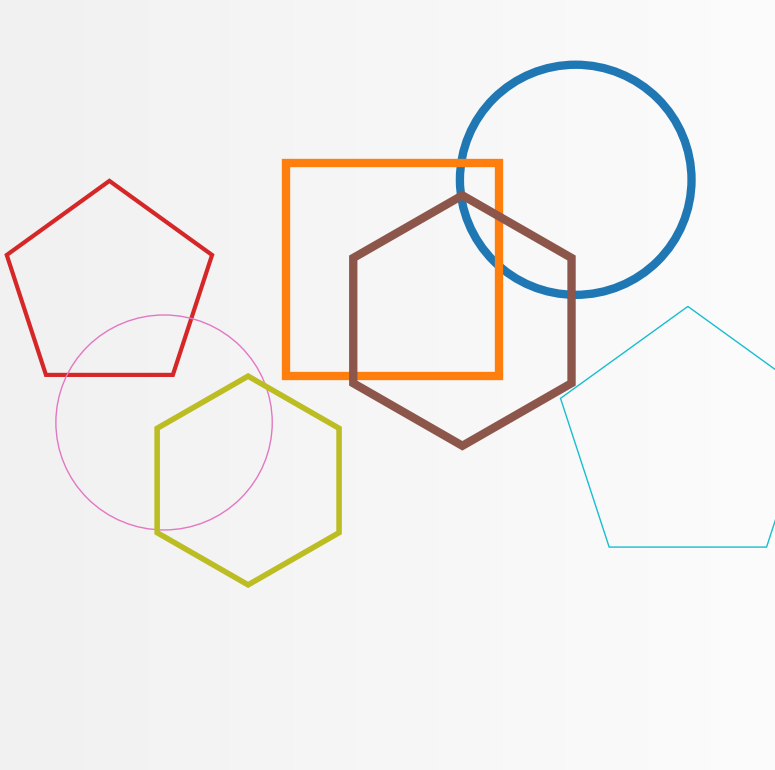[{"shape": "circle", "thickness": 3, "radius": 0.75, "center": [0.743, 0.767]}, {"shape": "square", "thickness": 3, "radius": 0.69, "center": [0.506, 0.65]}, {"shape": "pentagon", "thickness": 1.5, "radius": 0.7, "center": [0.141, 0.626]}, {"shape": "hexagon", "thickness": 3, "radius": 0.81, "center": [0.597, 0.584]}, {"shape": "circle", "thickness": 0.5, "radius": 0.7, "center": [0.212, 0.451]}, {"shape": "hexagon", "thickness": 2, "radius": 0.68, "center": [0.32, 0.376]}, {"shape": "pentagon", "thickness": 0.5, "radius": 0.86, "center": [0.888, 0.429]}]